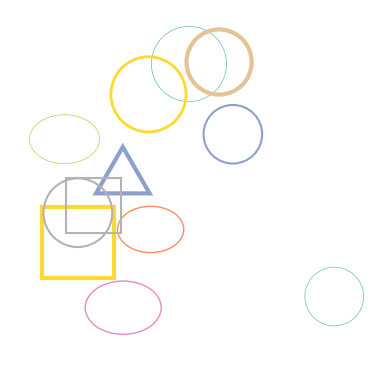[{"shape": "circle", "thickness": 0.5, "radius": 0.49, "center": [0.491, 0.834]}, {"shape": "circle", "thickness": 0.5, "radius": 0.38, "center": [0.868, 0.23]}, {"shape": "oval", "thickness": 1, "radius": 0.43, "center": [0.391, 0.404]}, {"shape": "circle", "thickness": 1.5, "radius": 0.38, "center": [0.605, 0.651]}, {"shape": "triangle", "thickness": 3, "radius": 0.4, "center": [0.319, 0.538]}, {"shape": "oval", "thickness": 1, "radius": 0.49, "center": [0.32, 0.201]}, {"shape": "oval", "thickness": 0.5, "radius": 0.45, "center": [0.168, 0.638]}, {"shape": "circle", "thickness": 2, "radius": 0.49, "center": [0.386, 0.755]}, {"shape": "square", "thickness": 3, "radius": 0.47, "center": [0.202, 0.37]}, {"shape": "circle", "thickness": 3, "radius": 0.42, "center": [0.569, 0.839]}, {"shape": "circle", "thickness": 1.5, "radius": 0.45, "center": [0.202, 0.448]}, {"shape": "square", "thickness": 1.5, "radius": 0.36, "center": [0.243, 0.467]}]